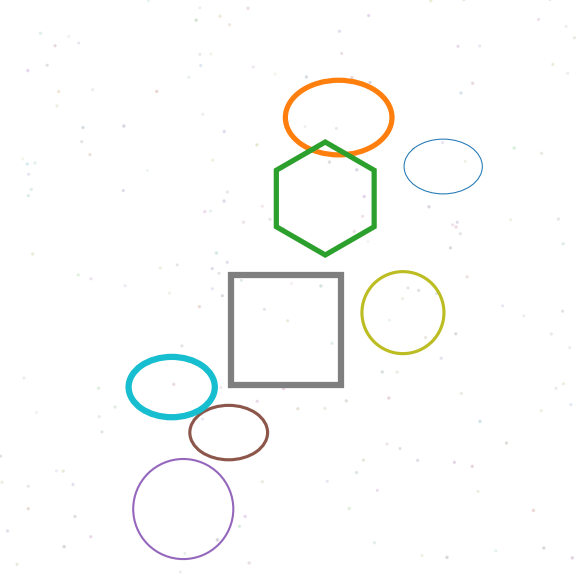[{"shape": "oval", "thickness": 0.5, "radius": 0.34, "center": [0.767, 0.711]}, {"shape": "oval", "thickness": 2.5, "radius": 0.46, "center": [0.586, 0.796]}, {"shape": "hexagon", "thickness": 2.5, "radius": 0.49, "center": [0.563, 0.655]}, {"shape": "circle", "thickness": 1, "radius": 0.43, "center": [0.317, 0.118]}, {"shape": "oval", "thickness": 1.5, "radius": 0.34, "center": [0.396, 0.25]}, {"shape": "square", "thickness": 3, "radius": 0.48, "center": [0.496, 0.427]}, {"shape": "circle", "thickness": 1.5, "radius": 0.36, "center": [0.698, 0.458]}, {"shape": "oval", "thickness": 3, "radius": 0.37, "center": [0.297, 0.329]}]